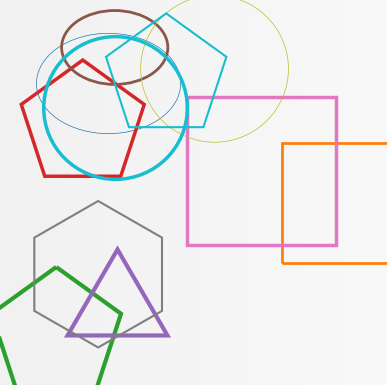[{"shape": "oval", "thickness": 0.5, "radius": 0.93, "center": [0.28, 0.783]}, {"shape": "square", "thickness": 2, "radius": 0.78, "center": [0.883, 0.473]}, {"shape": "pentagon", "thickness": 3, "radius": 0.88, "center": [0.145, 0.131]}, {"shape": "pentagon", "thickness": 2.5, "radius": 0.83, "center": [0.214, 0.677]}, {"shape": "triangle", "thickness": 3, "radius": 0.74, "center": [0.303, 0.203]}, {"shape": "oval", "thickness": 2, "radius": 0.69, "center": [0.296, 0.877]}, {"shape": "square", "thickness": 2.5, "radius": 0.96, "center": [0.675, 0.556]}, {"shape": "hexagon", "thickness": 1.5, "radius": 0.95, "center": [0.253, 0.288]}, {"shape": "circle", "thickness": 0.5, "radius": 0.95, "center": [0.554, 0.821]}, {"shape": "pentagon", "thickness": 1.5, "radius": 0.82, "center": [0.429, 0.802]}, {"shape": "circle", "thickness": 2.5, "radius": 0.93, "center": [0.298, 0.72]}]